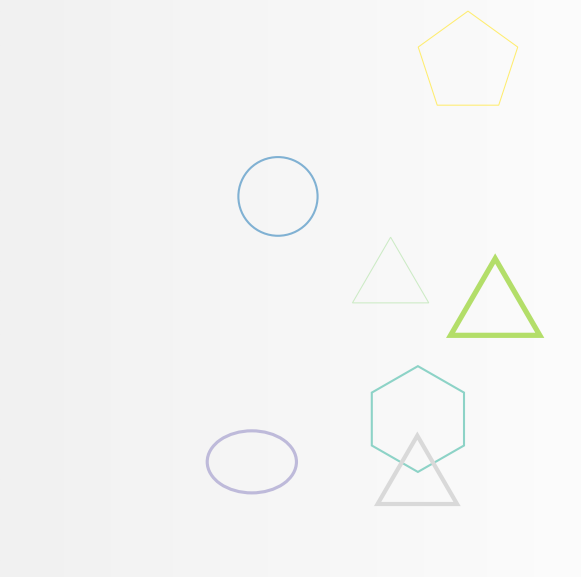[{"shape": "hexagon", "thickness": 1, "radius": 0.46, "center": [0.719, 0.274]}, {"shape": "oval", "thickness": 1.5, "radius": 0.38, "center": [0.433, 0.199]}, {"shape": "circle", "thickness": 1, "radius": 0.34, "center": [0.478, 0.659]}, {"shape": "triangle", "thickness": 2.5, "radius": 0.44, "center": [0.852, 0.463]}, {"shape": "triangle", "thickness": 2, "radius": 0.39, "center": [0.718, 0.166]}, {"shape": "triangle", "thickness": 0.5, "radius": 0.38, "center": [0.672, 0.513]}, {"shape": "pentagon", "thickness": 0.5, "radius": 0.45, "center": [0.805, 0.89]}]